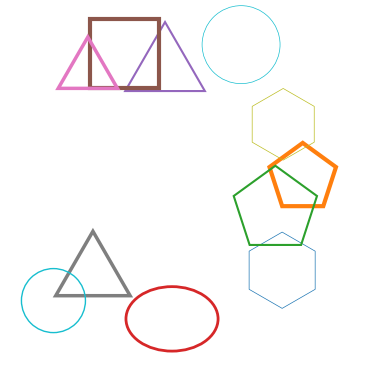[{"shape": "hexagon", "thickness": 0.5, "radius": 0.5, "center": [0.733, 0.298]}, {"shape": "pentagon", "thickness": 3, "radius": 0.45, "center": [0.786, 0.538]}, {"shape": "pentagon", "thickness": 1.5, "radius": 0.57, "center": [0.715, 0.456]}, {"shape": "oval", "thickness": 2, "radius": 0.6, "center": [0.447, 0.172]}, {"shape": "triangle", "thickness": 1.5, "radius": 0.6, "center": [0.429, 0.823]}, {"shape": "square", "thickness": 3, "radius": 0.44, "center": [0.323, 0.861]}, {"shape": "triangle", "thickness": 2.5, "radius": 0.44, "center": [0.228, 0.815]}, {"shape": "triangle", "thickness": 2.5, "radius": 0.56, "center": [0.241, 0.288]}, {"shape": "hexagon", "thickness": 0.5, "radius": 0.47, "center": [0.736, 0.677]}, {"shape": "circle", "thickness": 1, "radius": 0.42, "center": [0.139, 0.219]}, {"shape": "circle", "thickness": 0.5, "radius": 0.51, "center": [0.626, 0.884]}]